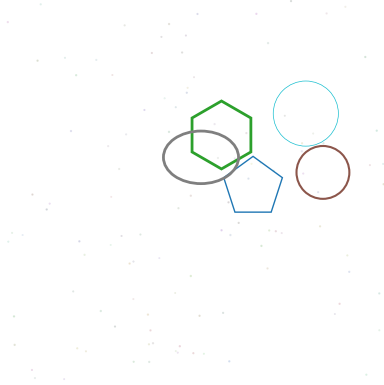[{"shape": "pentagon", "thickness": 1, "radius": 0.4, "center": [0.657, 0.514]}, {"shape": "hexagon", "thickness": 2, "radius": 0.44, "center": [0.575, 0.649]}, {"shape": "circle", "thickness": 1.5, "radius": 0.34, "center": [0.839, 0.552]}, {"shape": "oval", "thickness": 2, "radius": 0.49, "center": [0.522, 0.591]}, {"shape": "circle", "thickness": 0.5, "radius": 0.42, "center": [0.794, 0.705]}]